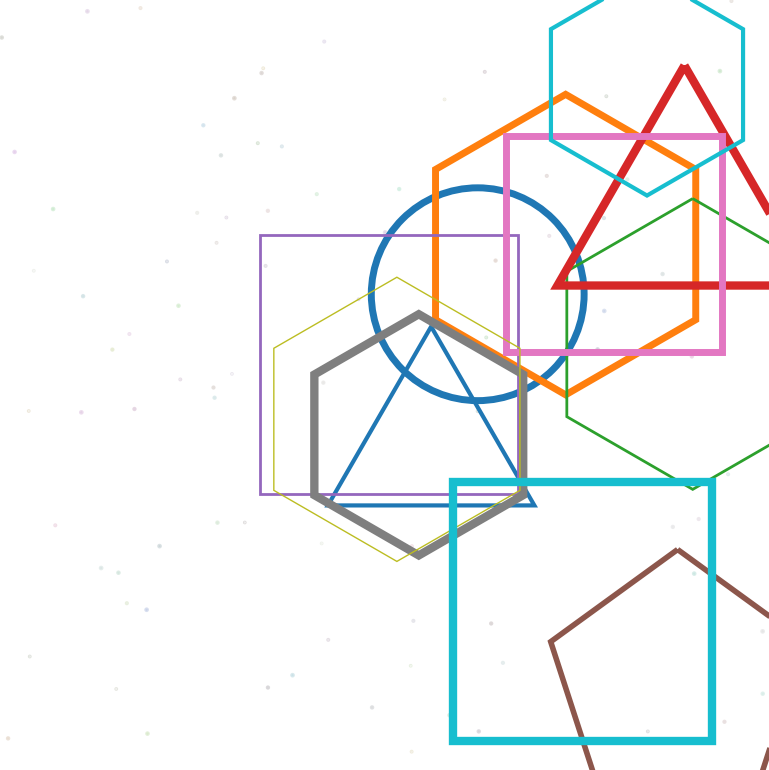[{"shape": "circle", "thickness": 2.5, "radius": 0.69, "center": [0.62, 0.618]}, {"shape": "triangle", "thickness": 1.5, "radius": 0.77, "center": [0.56, 0.421]}, {"shape": "hexagon", "thickness": 2.5, "radius": 0.98, "center": [0.735, 0.682]}, {"shape": "hexagon", "thickness": 1, "radius": 0.94, "center": [0.9, 0.553]}, {"shape": "triangle", "thickness": 3, "radius": 0.95, "center": [0.889, 0.724]}, {"shape": "square", "thickness": 1, "radius": 0.84, "center": [0.505, 0.527]}, {"shape": "pentagon", "thickness": 2, "radius": 0.87, "center": [0.88, 0.113]}, {"shape": "square", "thickness": 2.5, "radius": 0.7, "center": [0.798, 0.683]}, {"shape": "hexagon", "thickness": 3, "radius": 0.78, "center": [0.544, 0.435]}, {"shape": "hexagon", "thickness": 0.5, "radius": 0.92, "center": [0.515, 0.455]}, {"shape": "square", "thickness": 3, "radius": 0.84, "center": [0.756, 0.206]}, {"shape": "hexagon", "thickness": 1.5, "radius": 0.72, "center": [0.84, 0.89]}]